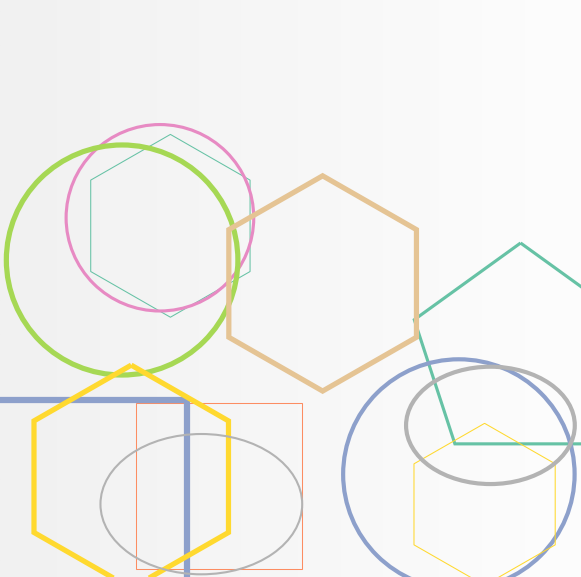[{"shape": "hexagon", "thickness": 0.5, "radius": 0.79, "center": [0.293, 0.608]}, {"shape": "pentagon", "thickness": 1.5, "radius": 0.96, "center": [0.896, 0.386]}, {"shape": "square", "thickness": 0.5, "radius": 0.71, "center": [0.377, 0.158]}, {"shape": "circle", "thickness": 2, "radius": 1.0, "center": [0.789, 0.178]}, {"shape": "square", "thickness": 3, "radius": 0.97, "center": [0.126, 0.111]}, {"shape": "circle", "thickness": 1.5, "radius": 0.81, "center": [0.275, 0.622]}, {"shape": "circle", "thickness": 2.5, "radius": 1.0, "center": [0.21, 0.549]}, {"shape": "hexagon", "thickness": 0.5, "radius": 0.7, "center": [0.834, 0.126]}, {"shape": "hexagon", "thickness": 2.5, "radius": 0.97, "center": [0.226, 0.174]}, {"shape": "hexagon", "thickness": 2.5, "radius": 0.93, "center": [0.555, 0.508]}, {"shape": "oval", "thickness": 2, "radius": 0.73, "center": [0.844, 0.263]}, {"shape": "oval", "thickness": 1, "radius": 0.87, "center": [0.346, 0.126]}]